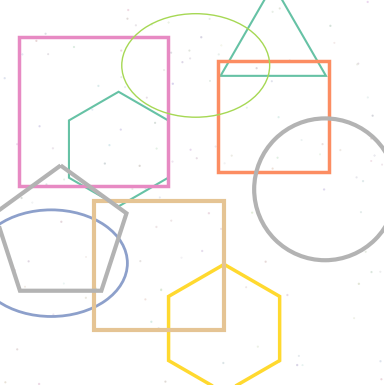[{"shape": "triangle", "thickness": 1.5, "radius": 0.79, "center": [0.71, 0.882]}, {"shape": "hexagon", "thickness": 1.5, "radius": 0.74, "center": [0.308, 0.613]}, {"shape": "square", "thickness": 2.5, "radius": 0.72, "center": [0.711, 0.698]}, {"shape": "oval", "thickness": 2, "radius": 0.99, "center": [0.133, 0.316]}, {"shape": "square", "thickness": 2.5, "radius": 0.96, "center": [0.243, 0.71]}, {"shape": "oval", "thickness": 1, "radius": 0.96, "center": [0.508, 0.83]}, {"shape": "hexagon", "thickness": 2.5, "radius": 0.83, "center": [0.582, 0.147]}, {"shape": "square", "thickness": 3, "radius": 0.84, "center": [0.413, 0.311]}, {"shape": "circle", "thickness": 3, "radius": 0.92, "center": [0.844, 0.508]}, {"shape": "pentagon", "thickness": 3, "radius": 0.9, "center": [0.157, 0.39]}]